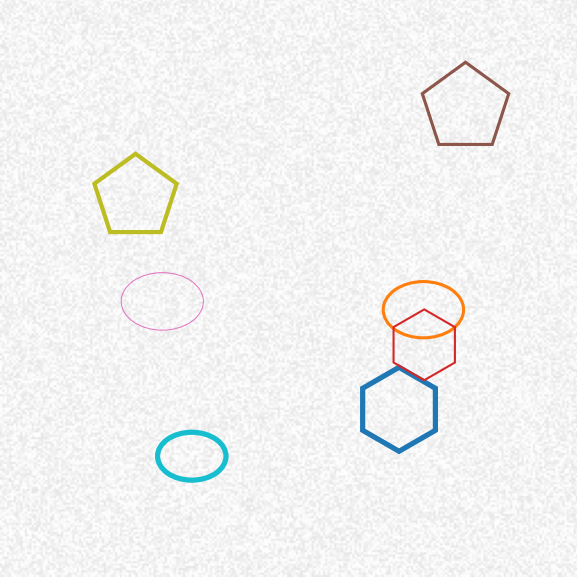[{"shape": "hexagon", "thickness": 2.5, "radius": 0.36, "center": [0.691, 0.29]}, {"shape": "oval", "thickness": 1.5, "radius": 0.35, "center": [0.733, 0.463]}, {"shape": "hexagon", "thickness": 1, "radius": 0.31, "center": [0.735, 0.402]}, {"shape": "pentagon", "thickness": 1.5, "radius": 0.39, "center": [0.806, 0.813]}, {"shape": "oval", "thickness": 0.5, "radius": 0.36, "center": [0.281, 0.477]}, {"shape": "pentagon", "thickness": 2, "radius": 0.37, "center": [0.235, 0.658]}, {"shape": "oval", "thickness": 2.5, "radius": 0.3, "center": [0.332, 0.209]}]